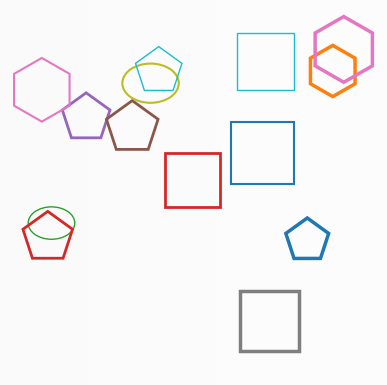[{"shape": "pentagon", "thickness": 2.5, "radius": 0.29, "center": [0.793, 0.376]}, {"shape": "square", "thickness": 1.5, "radius": 0.41, "center": [0.678, 0.603]}, {"shape": "hexagon", "thickness": 2.5, "radius": 0.33, "center": [0.859, 0.816]}, {"shape": "oval", "thickness": 1, "radius": 0.3, "center": [0.133, 0.421]}, {"shape": "pentagon", "thickness": 2, "radius": 0.34, "center": [0.123, 0.384]}, {"shape": "square", "thickness": 2, "radius": 0.35, "center": [0.498, 0.533]}, {"shape": "pentagon", "thickness": 2, "radius": 0.32, "center": [0.222, 0.694]}, {"shape": "pentagon", "thickness": 2, "radius": 0.35, "center": [0.341, 0.669]}, {"shape": "hexagon", "thickness": 1.5, "radius": 0.41, "center": [0.108, 0.767]}, {"shape": "hexagon", "thickness": 2.5, "radius": 0.43, "center": [0.887, 0.872]}, {"shape": "square", "thickness": 2.5, "radius": 0.39, "center": [0.695, 0.166]}, {"shape": "oval", "thickness": 1.5, "radius": 0.36, "center": [0.388, 0.784]}, {"shape": "pentagon", "thickness": 1, "radius": 0.31, "center": [0.41, 0.816]}, {"shape": "square", "thickness": 1, "radius": 0.37, "center": [0.686, 0.84]}]